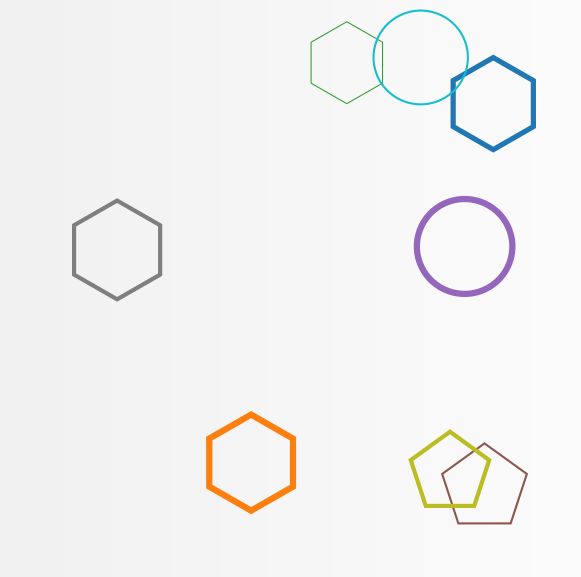[{"shape": "hexagon", "thickness": 2.5, "radius": 0.4, "center": [0.849, 0.82]}, {"shape": "hexagon", "thickness": 3, "radius": 0.42, "center": [0.432, 0.198]}, {"shape": "hexagon", "thickness": 0.5, "radius": 0.35, "center": [0.597, 0.891]}, {"shape": "circle", "thickness": 3, "radius": 0.41, "center": [0.799, 0.572]}, {"shape": "pentagon", "thickness": 1, "radius": 0.38, "center": [0.834, 0.155]}, {"shape": "hexagon", "thickness": 2, "radius": 0.43, "center": [0.201, 0.566]}, {"shape": "pentagon", "thickness": 2, "radius": 0.35, "center": [0.774, 0.181]}, {"shape": "circle", "thickness": 1, "radius": 0.41, "center": [0.724, 0.9]}]